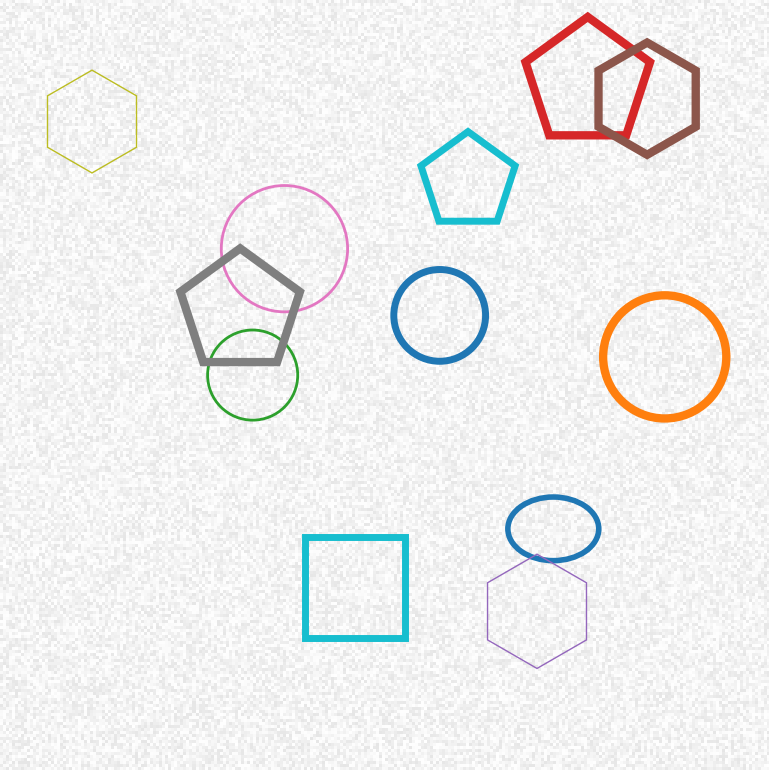[{"shape": "circle", "thickness": 2.5, "radius": 0.3, "center": [0.571, 0.59]}, {"shape": "oval", "thickness": 2, "radius": 0.3, "center": [0.719, 0.313]}, {"shape": "circle", "thickness": 3, "radius": 0.4, "center": [0.863, 0.537]}, {"shape": "circle", "thickness": 1, "radius": 0.29, "center": [0.328, 0.513]}, {"shape": "pentagon", "thickness": 3, "radius": 0.42, "center": [0.763, 0.893]}, {"shape": "hexagon", "thickness": 0.5, "radius": 0.37, "center": [0.697, 0.206]}, {"shape": "hexagon", "thickness": 3, "radius": 0.36, "center": [0.84, 0.872]}, {"shape": "circle", "thickness": 1, "radius": 0.41, "center": [0.369, 0.677]}, {"shape": "pentagon", "thickness": 3, "radius": 0.41, "center": [0.312, 0.596]}, {"shape": "hexagon", "thickness": 0.5, "radius": 0.33, "center": [0.119, 0.842]}, {"shape": "square", "thickness": 2.5, "radius": 0.33, "center": [0.461, 0.237]}, {"shape": "pentagon", "thickness": 2.5, "radius": 0.32, "center": [0.608, 0.765]}]